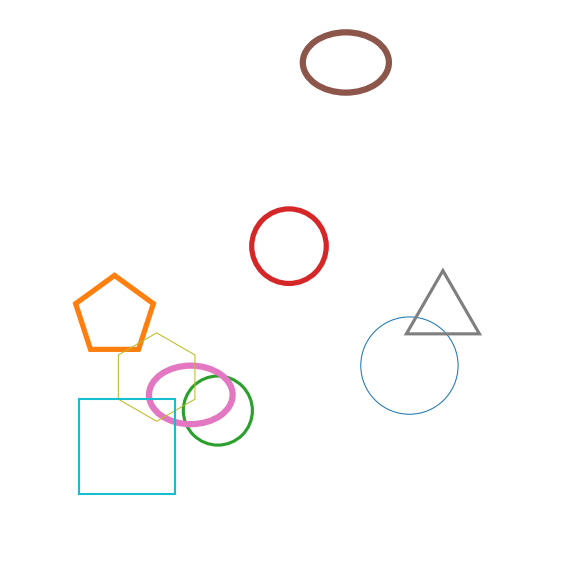[{"shape": "circle", "thickness": 0.5, "radius": 0.42, "center": [0.709, 0.366]}, {"shape": "pentagon", "thickness": 2.5, "radius": 0.35, "center": [0.198, 0.451]}, {"shape": "circle", "thickness": 1.5, "radius": 0.3, "center": [0.377, 0.288]}, {"shape": "circle", "thickness": 2.5, "radius": 0.32, "center": [0.5, 0.573]}, {"shape": "oval", "thickness": 3, "radius": 0.37, "center": [0.599, 0.891]}, {"shape": "oval", "thickness": 3, "radius": 0.36, "center": [0.33, 0.315]}, {"shape": "triangle", "thickness": 1.5, "radius": 0.36, "center": [0.767, 0.458]}, {"shape": "hexagon", "thickness": 0.5, "radius": 0.38, "center": [0.271, 0.346]}, {"shape": "square", "thickness": 1, "radius": 0.41, "center": [0.22, 0.226]}]